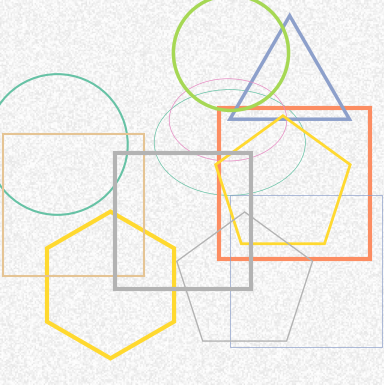[{"shape": "circle", "thickness": 1.5, "radius": 0.91, "center": [0.149, 0.625]}, {"shape": "oval", "thickness": 0.5, "radius": 0.98, "center": [0.597, 0.63]}, {"shape": "square", "thickness": 3, "radius": 0.98, "center": [0.765, 0.524]}, {"shape": "triangle", "thickness": 2.5, "radius": 0.9, "center": [0.752, 0.78]}, {"shape": "square", "thickness": 0.5, "radius": 0.99, "center": [0.794, 0.297]}, {"shape": "oval", "thickness": 0.5, "radius": 0.76, "center": [0.592, 0.689]}, {"shape": "circle", "thickness": 2.5, "radius": 0.75, "center": [0.6, 0.863]}, {"shape": "hexagon", "thickness": 3, "radius": 0.95, "center": [0.287, 0.26]}, {"shape": "pentagon", "thickness": 2, "radius": 0.92, "center": [0.735, 0.516]}, {"shape": "square", "thickness": 1.5, "radius": 0.92, "center": [0.191, 0.467]}, {"shape": "pentagon", "thickness": 1, "radius": 0.93, "center": [0.635, 0.264]}, {"shape": "square", "thickness": 3, "radius": 0.88, "center": [0.476, 0.426]}]